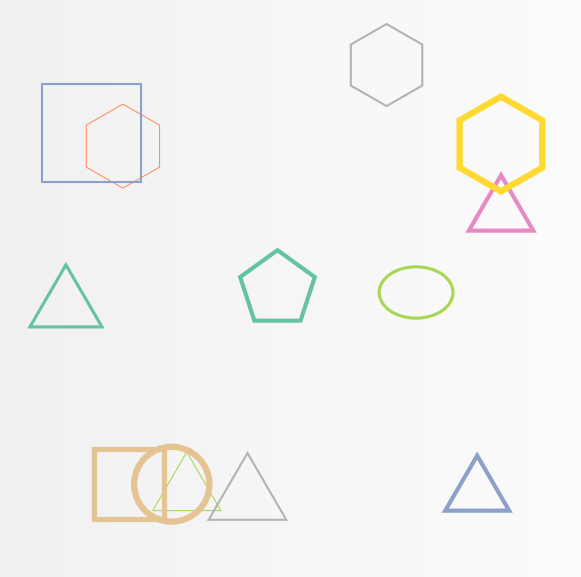[{"shape": "triangle", "thickness": 1.5, "radius": 0.36, "center": [0.113, 0.469]}, {"shape": "pentagon", "thickness": 2, "radius": 0.34, "center": [0.477, 0.498]}, {"shape": "hexagon", "thickness": 0.5, "radius": 0.36, "center": [0.211, 0.746]}, {"shape": "square", "thickness": 1, "radius": 0.43, "center": [0.158, 0.769]}, {"shape": "triangle", "thickness": 2, "radius": 0.32, "center": [0.821, 0.147]}, {"shape": "triangle", "thickness": 2, "radius": 0.32, "center": [0.862, 0.632]}, {"shape": "triangle", "thickness": 0.5, "radius": 0.34, "center": [0.321, 0.149]}, {"shape": "oval", "thickness": 1.5, "radius": 0.32, "center": [0.716, 0.493]}, {"shape": "hexagon", "thickness": 3, "radius": 0.41, "center": [0.862, 0.75]}, {"shape": "circle", "thickness": 3, "radius": 0.32, "center": [0.295, 0.161]}, {"shape": "square", "thickness": 2.5, "radius": 0.3, "center": [0.222, 0.161]}, {"shape": "hexagon", "thickness": 1, "radius": 0.35, "center": [0.665, 0.887]}, {"shape": "triangle", "thickness": 1, "radius": 0.39, "center": [0.426, 0.138]}]